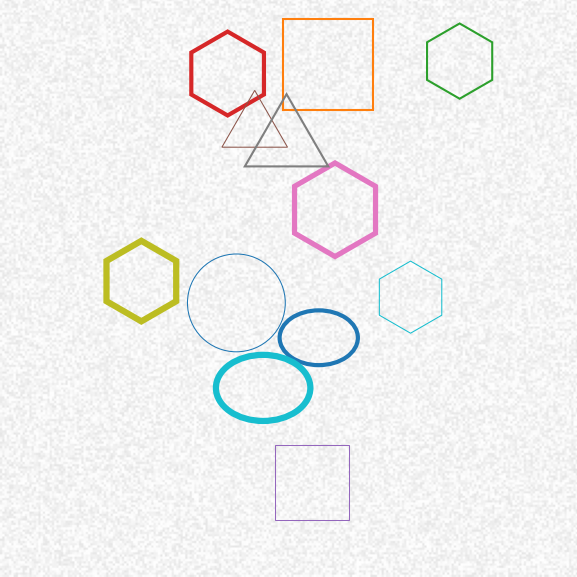[{"shape": "circle", "thickness": 0.5, "radius": 0.42, "center": [0.409, 0.475]}, {"shape": "oval", "thickness": 2, "radius": 0.34, "center": [0.552, 0.414]}, {"shape": "square", "thickness": 1, "radius": 0.39, "center": [0.568, 0.887]}, {"shape": "hexagon", "thickness": 1, "radius": 0.33, "center": [0.796, 0.893]}, {"shape": "hexagon", "thickness": 2, "radius": 0.36, "center": [0.394, 0.872]}, {"shape": "square", "thickness": 0.5, "radius": 0.32, "center": [0.54, 0.164]}, {"shape": "triangle", "thickness": 0.5, "radius": 0.33, "center": [0.441, 0.777]}, {"shape": "hexagon", "thickness": 2.5, "radius": 0.4, "center": [0.58, 0.636]}, {"shape": "triangle", "thickness": 1, "radius": 0.42, "center": [0.496, 0.753]}, {"shape": "hexagon", "thickness": 3, "radius": 0.35, "center": [0.245, 0.512]}, {"shape": "hexagon", "thickness": 0.5, "radius": 0.31, "center": [0.711, 0.485]}, {"shape": "oval", "thickness": 3, "radius": 0.41, "center": [0.456, 0.327]}]